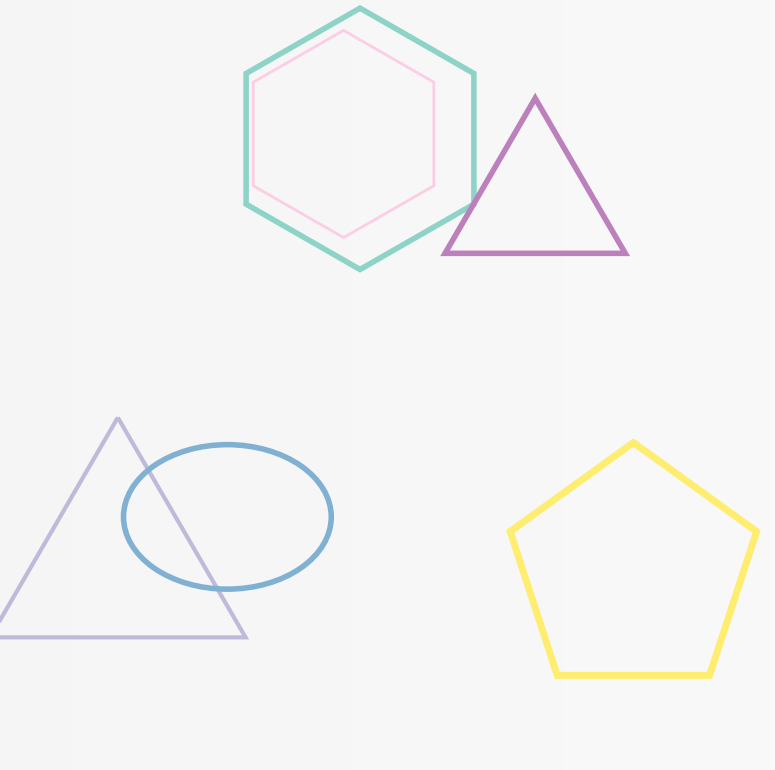[{"shape": "hexagon", "thickness": 2, "radius": 0.85, "center": [0.465, 0.82]}, {"shape": "triangle", "thickness": 1.5, "radius": 0.95, "center": [0.152, 0.267]}, {"shape": "oval", "thickness": 2, "radius": 0.67, "center": [0.293, 0.329]}, {"shape": "hexagon", "thickness": 1, "radius": 0.67, "center": [0.443, 0.826]}, {"shape": "triangle", "thickness": 2, "radius": 0.67, "center": [0.691, 0.738]}, {"shape": "pentagon", "thickness": 2.5, "radius": 0.84, "center": [0.817, 0.258]}]